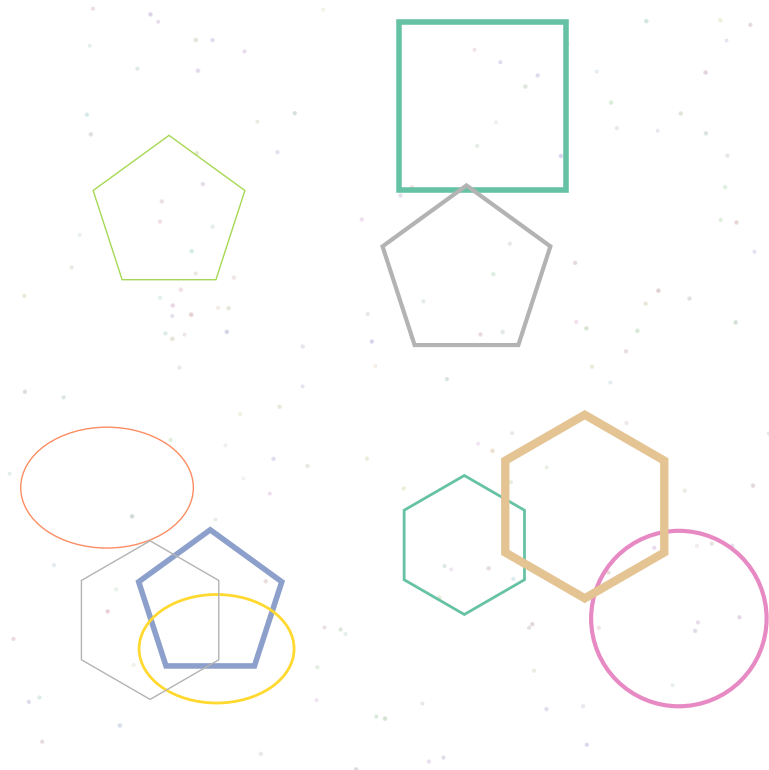[{"shape": "square", "thickness": 2, "radius": 0.54, "center": [0.627, 0.862]}, {"shape": "hexagon", "thickness": 1, "radius": 0.45, "center": [0.603, 0.292]}, {"shape": "oval", "thickness": 0.5, "radius": 0.56, "center": [0.139, 0.367]}, {"shape": "pentagon", "thickness": 2, "radius": 0.49, "center": [0.273, 0.214]}, {"shape": "circle", "thickness": 1.5, "radius": 0.57, "center": [0.882, 0.197]}, {"shape": "pentagon", "thickness": 0.5, "radius": 0.52, "center": [0.22, 0.721]}, {"shape": "oval", "thickness": 1, "radius": 0.5, "center": [0.281, 0.157]}, {"shape": "hexagon", "thickness": 3, "radius": 0.6, "center": [0.759, 0.342]}, {"shape": "hexagon", "thickness": 0.5, "radius": 0.51, "center": [0.195, 0.195]}, {"shape": "pentagon", "thickness": 1.5, "radius": 0.57, "center": [0.606, 0.645]}]